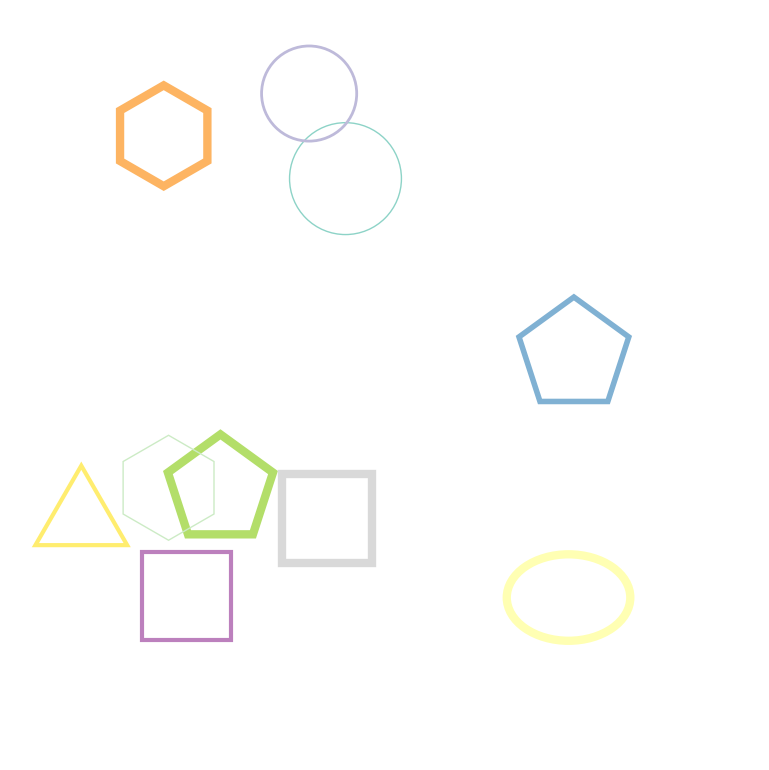[{"shape": "circle", "thickness": 0.5, "radius": 0.36, "center": [0.449, 0.768]}, {"shape": "oval", "thickness": 3, "radius": 0.4, "center": [0.738, 0.224]}, {"shape": "circle", "thickness": 1, "radius": 0.31, "center": [0.401, 0.879]}, {"shape": "pentagon", "thickness": 2, "radius": 0.37, "center": [0.745, 0.539]}, {"shape": "hexagon", "thickness": 3, "radius": 0.33, "center": [0.213, 0.824]}, {"shape": "pentagon", "thickness": 3, "radius": 0.36, "center": [0.286, 0.364]}, {"shape": "square", "thickness": 3, "radius": 0.29, "center": [0.425, 0.327]}, {"shape": "square", "thickness": 1.5, "radius": 0.29, "center": [0.242, 0.226]}, {"shape": "hexagon", "thickness": 0.5, "radius": 0.34, "center": [0.219, 0.367]}, {"shape": "triangle", "thickness": 1.5, "radius": 0.34, "center": [0.106, 0.326]}]